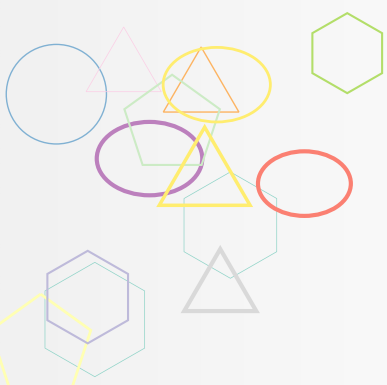[{"shape": "hexagon", "thickness": 0.5, "radius": 0.69, "center": [0.595, 0.415]}, {"shape": "hexagon", "thickness": 0.5, "radius": 0.74, "center": [0.245, 0.17]}, {"shape": "pentagon", "thickness": 2, "radius": 0.68, "center": [0.105, 0.1]}, {"shape": "hexagon", "thickness": 1.5, "radius": 0.6, "center": [0.226, 0.228]}, {"shape": "oval", "thickness": 3, "radius": 0.6, "center": [0.786, 0.523]}, {"shape": "circle", "thickness": 1, "radius": 0.65, "center": [0.145, 0.755]}, {"shape": "triangle", "thickness": 1, "radius": 0.56, "center": [0.519, 0.765]}, {"shape": "hexagon", "thickness": 1.5, "radius": 0.52, "center": [0.896, 0.862]}, {"shape": "triangle", "thickness": 0.5, "radius": 0.56, "center": [0.319, 0.818]}, {"shape": "triangle", "thickness": 3, "radius": 0.54, "center": [0.568, 0.246]}, {"shape": "oval", "thickness": 3, "radius": 0.68, "center": [0.386, 0.588]}, {"shape": "pentagon", "thickness": 1.5, "radius": 0.65, "center": [0.444, 0.676]}, {"shape": "triangle", "thickness": 2.5, "radius": 0.68, "center": [0.528, 0.534]}, {"shape": "oval", "thickness": 2, "radius": 0.69, "center": [0.559, 0.78]}]